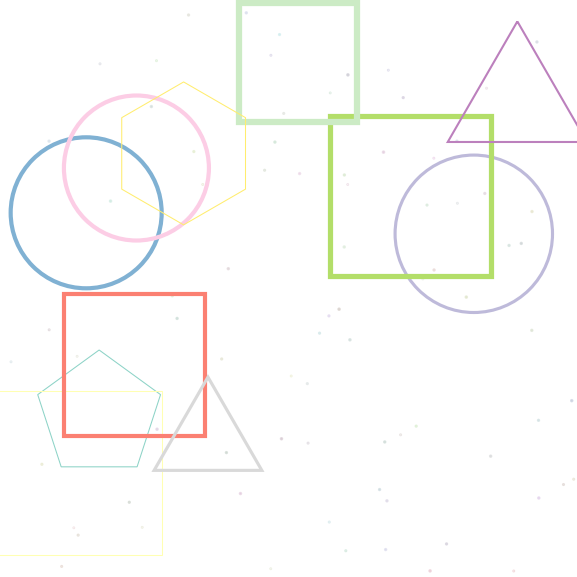[{"shape": "pentagon", "thickness": 0.5, "radius": 0.56, "center": [0.172, 0.281]}, {"shape": "square", "thickness": 0.5, "radius": 0.71, "center": [0.139, 0.18]}, {"shape": "circle", "thickness": 1.5, "radius": 0.68, "center": [0.82, 0.594]}, {"shape": "square", "thickness": 2, "radius": 0.61, "center": [0.233, 0.367]}, {"shape": "circle", "thickness": 2, "radius": 0.65, "center": [0.149, 0.631]}, {"shape": "square", "thickness": 2.5, "radius": 0.7, "center": [0.711, 0.66]}, {"shape": "circle", "thickness": 2, "radius": 0.63, "center": [0.236, 0.708]}, {"shape": "triangle", "thickness": 1.5, "radius": 0.54, "center": [0.36, 0.238]}, {"shape": "triangle", "thickness": 1, "radius": 0.7, "center": [0.896, 0.823]}, {"shape": "square", "thickness": 3, "radius": 0.51, "center": [0.516, 0.891]}, {"shape": "hexagon", "thickness": 0.5, "radius": 0.62, "center": [0.318, 0.733]}]